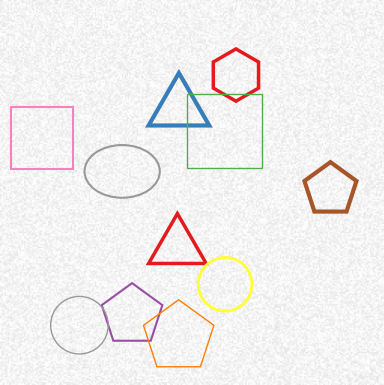[{"shape": "triangle", "thickness": 2.5, "radius": 0.43, "center": [0.461, 0.359]}, {"shape": "hexagon", "thickness": 2.5, "radius": 0.34, "center": [0.613, 0.805]}, {"shape": "triangle", "thickness": 3, "radius": 0.45, "center": [0.465, 0.72]}, {"shape": "square", "thickness": 1, "radius": 0.48, "center": [0.583, 0.66]}, {"shape": "pentagon", "thickness": 1.5, "radius": 0.41, "center": [0.343, 0.182]}, {"shape": "pentagon", "thickness": 1, "radius": 0.48, "center": [0.464, 0.125]}, {"shape": "circle", "thickness": 2, "radius": 0.35, "center": [0.585, 0.262]}, {"shape": "pentagon", "thickness": 3, "radius": 0.35, "center": [0.858, 0.508]}, {"shape": "square", "thickness": 1.5, "radius": 0.4, "center": [0.109, 0.643]}, {"shape": "oval", "thickness": 1.5, "radius": 0.49, "center": [0.317, 0.555]}, {"shape": "circle", "thickness": 1, "radius": 0.37, "center": [0.206, 0.155]}]